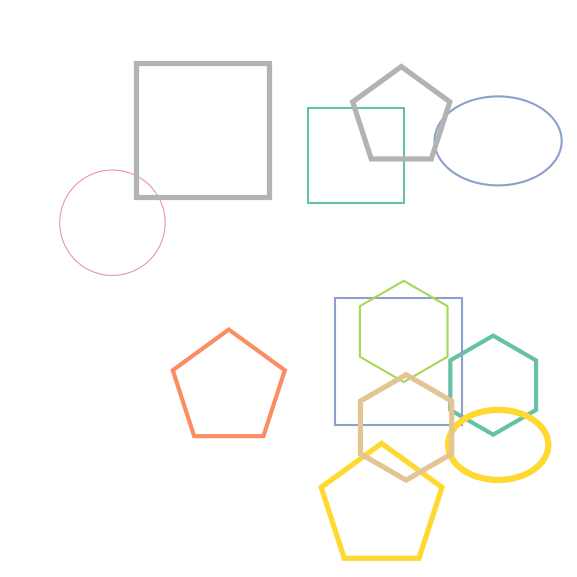[{"shape": "square", "thickness": 1, "radius": 0.41, "center": [0.617, 0.73]}, {"shape": "hexagon", "thickness": 2, "radius": 0.43, "center": [0.854, 0.332]}, {"shape": "pentagon", "thickness": 2, "radius": 0.51, "center": [0.396, 0.326]}, {"shape": "square", "thickness": 1, "radius": 0.55, "center": [0.69, 0.373]}, {"shape": "oval", "thickness": 1, "radius": 0.55, "center": [0.863, 0.755]}, {"shape": "circle", "thickness": 0.5, "radius": 0.46, "center": [0.195, 0.613]}, {"shape": "hexagon", "thickness": 1, "radius": 0.44, "center": [0.699, 0.425]}, {"shape": "pentagon", "thickness": 2.5, "radius": 0.55, "center": [0.661, 0.121]}, {"shape": "oval", "thickness": 3, "radius": 0.43, "center": [0.863, 0.229]}, {"shape": "hexagon", "thickness": 2.5, "radius": 0.46, "center": [0.703, 0.259]}, {"shape": "square", "thickness": 2.5, "radius": 0.58, "center": [0.35, 0.773]}, {"shape": "pentagon", "thickness": 2.5, "radius": 0.44, "center": [0.695, 0.795]}]